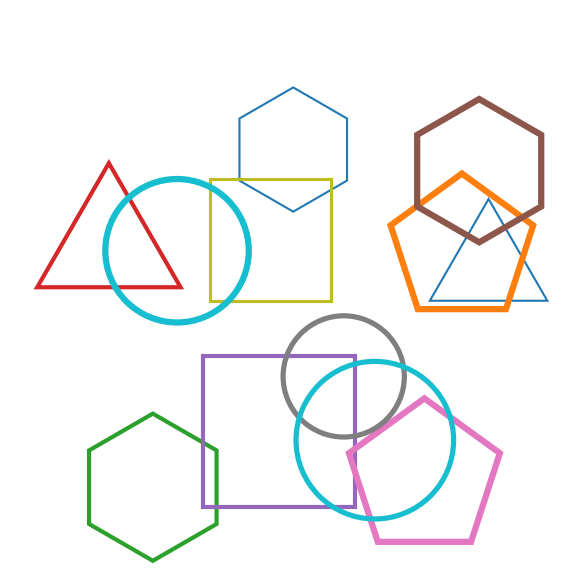[{"shape": "triangle", "thickness": 1, "radius": 0.59, "center": [0.846, 0.537]}, {"shape": "hexagon", "thickness": 1, "radius": 0.54, "center": [0.508, 0.74]}, {"shape": "pentagon", "thickness": 3, "radius": 0.65, "center": [0.8, 0.569]}, {"shape": "hexagon", "thickness": 2, "radius": 0.64, "center": [0.265, 0.155]}, {"shape": "triangle", "thickness": 2, "radius": 0.72, "center": [0.189, 0.573]}, {"shape": "square", "thickness": 2, "radius": 0.65, "center": [0.483, 0.252]}, {"shape": "hexagon", "thickness": 3, "radius": 0.62, "center": [0.83, 0.704]}, {"shape": "pentagon", "thickness": 3, "radius": 0.69, "center": [0.735, 0.172]}, {"shape": "circle", "thickness": 2.5, "radius": 0.52, "center": [0.595, 0.347]}, {"shape": "square", "thickness": 1.5, "radius": 0.53, "center": [0.468, 0.584]}, {"shape": "circle", "thickness": 2.5, "radius": 0.68, "center": [0.649, 0.237]}, {"shape": "circle", "thickness": 3, "radius": 0.62, "center": [0.307, 0.565]}]